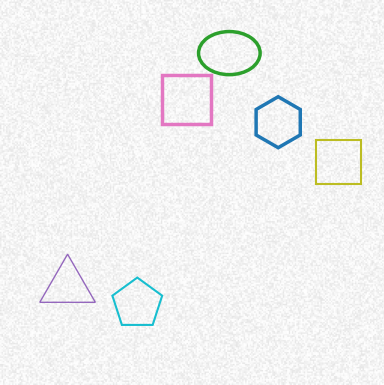[{"shape": "hexagon", "thickness": 2.5, "radius": 0.33, "center": [0.723, 0.683]}, {"shape": "oval", "thickness": 2.5, "radius": 0.4, "center": [0.596, 0.862]}, {"shape": "triangle", "thickness": 1, "radius": 0.42, "center": [0.176, 0.256]}, {"shape": "square", "thickness": 2.5, "radius": 0.32, "center": [0.485, 0.742]}, {"shape": "square", "thickness": 1.5, "radius": 0.29, "center": [0.88, 0.579]}, {"shape": "pentagon", "thickness": 1.5, "radius": 0.34, "center": [0.357, 0.211]}]